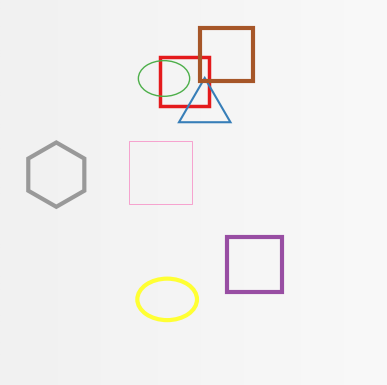[{"shape": "square", "thickness": 2.5, "radius": 0.32, "center": [0.477, 0.789]}, {"shape": "triangle", "thickness": 1.5, "radius": 0.38, "center": [0.528, 0.721]}, {"shape": "oval", "thickness": 1, "radius": 0.33, "center": [0.423, 0.796]}, {"shape": "square", "thickness": 3, "radius": 0.35, "center": [0.657, 0.313]}, {"shape": "oval", "thickness": 3, "radius": 0.38, "center": [0.431, 0.222]}, {"shape": "square", "thickness": 3, "radius": 0.34, "center": [0.585, 0.858]}, {"shape": "square", "thickness": 0.5, "radius": 0.41, "center": [0.413, 0.553]}, {"shape": "hexagon", "thickness": 3, "radius": 0.42, "center": [0.145, 0.546]}]